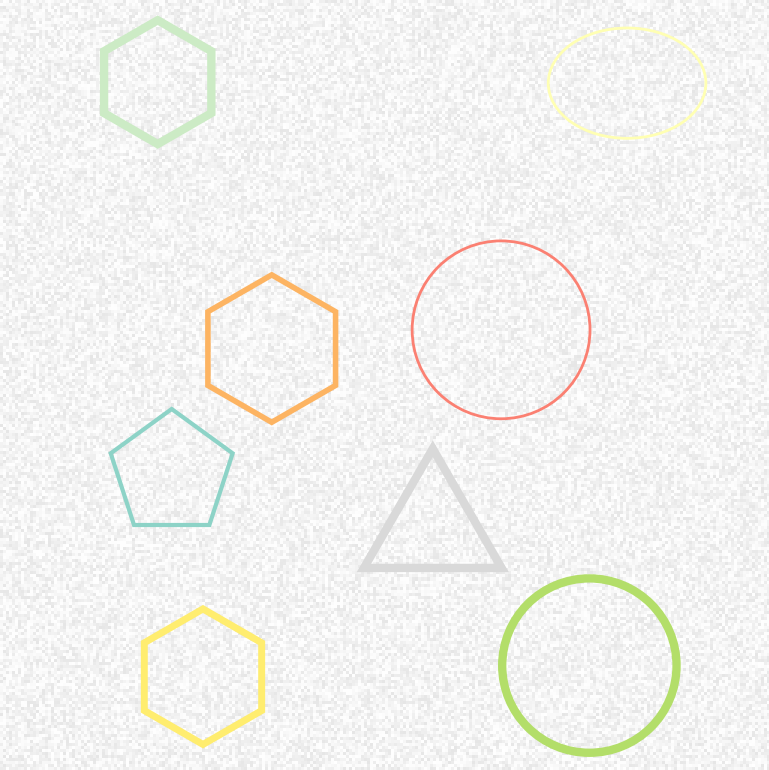[{"shape": "pentagon", "thickness": 1.5, "radius": 0.42, "center": [0.223, 0.386]}, {"shape": "oval", "thickness": 1, "radius": 0.51, "center": [0.814, 0.892]}, {"shape": "circle", "thickness": 1, "radius": 0.58, "center": [0.651, 0.572]}, {"shape": "hexagon", "thickness": 2, "radius": 0.48, "center": [0.353, 0.547]}, {"shape": "circle", "thickness": 3, "radius": 0.57, "center": [0.765, 0.136]}, {"shape": "triangle", "thickness": 3, "radius": 0.52, "center": [0.562, 0.314]}, {"shape": "hexagon", "thickness": 3, "radius": 0.4, "center": [0.205, 0.893]}, {"shape": "hexagon", "thickness": 2.5, "radius": 0.44, "center": [0.264, 0.121]}]